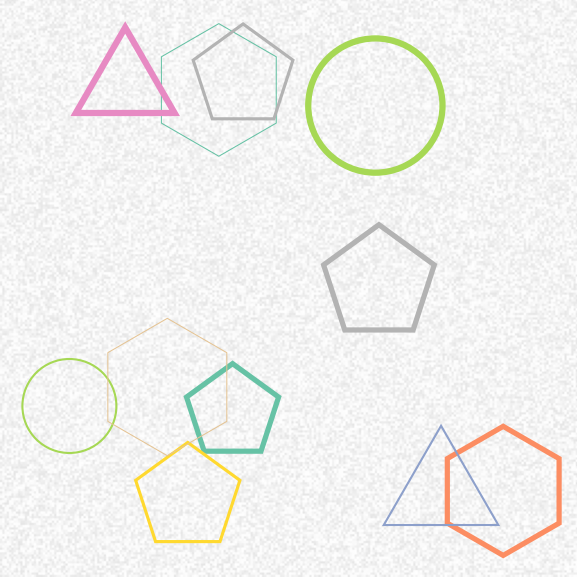[{"shape": "hexagon", "thickness": 0.5, "radius": 0.57, "center": [0.379, 0.843]}, {"shape": "pentagon", "thickness": 2.5, "radius": 0.42, "center": [0.403, 0.286]}, {"shape": "hexagon", "thickness": 2.5, "radius": 0.56, "center": [0.871, 0.149]}, {"shape": "triangle", "thickness": 1, "radius": 0.57, "center": [0.764, 0.147]}, {"shape": "triangle", "thickness": 3, "radius": 0.49, "center": [0.217, 0.853]}, {"shape": "circle", "thickness": 3, "radius": 0.58, "center": [0.65, 0.816]}, {"shape": "circle", "thickness": 1, "radius": 0.41, "center": [0.12, 0.296]}, {"shape": "pentagon", "thickness": 1.5, "radius": 0.47, "center": [0.325, 0.138]}, {"shape": "hexagon", "thickness": 0.5, "radius": 0.59, "center": [0.29, 0.329]}, {"shape": "pentagon", "thickness": 2.5, "radius": 0.5, "center": [0.656, 0.509]}, {"shape": "pentagon", "thickness": 1.5, "radius": 0.45, "center": [0.421, 0.867]}]